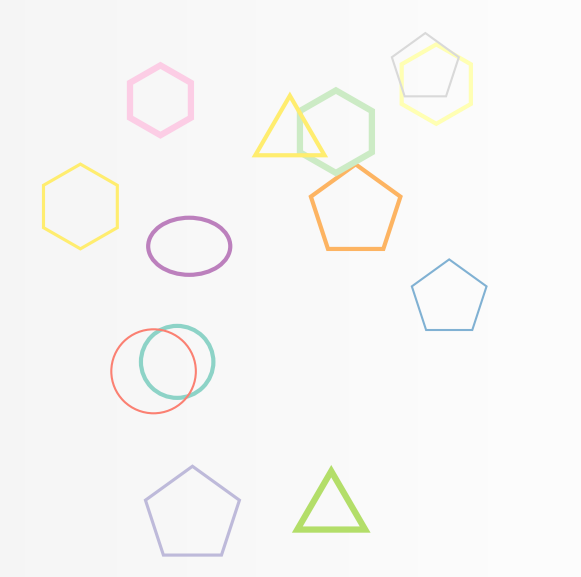[{"shape": "circle", "thickness": 2, "radius": 0.31, "center": [0.305, 0.372]}, {"shape": "hexagon", "thickness": 2, "radius": 0.34, "center": [0.751, 0.853]}, {"shape": "pentagon", "thickness": 1.5, "radius": 0.42, "center": [0.331, 0.107]}, {"shape": "circle", "thickness": 1, "radius": 0.36, "center": [0.264, 0.356]}, {"shape": "pentagon", "thickness": 1, "radius": 0.34, "center": [0.773, 0.482]}, {"shape": "pentagon", "thickness": 2, "radius": 0.41, "center": [0.612, 0.634]}, {"shape": "triangle", "thickness": 3, "radius": 0.34, "center": [0.57, 0.116]}, {"shape": "hexagon", "thickness": 3, "radius": 0.3, "center": [0.276, 0.825]}, {"shape": "pentagon", "thickness": 1, "radius": 0.3, "center": [0.732, 0.881]}, {"shape": "oval", "thickness": 2, "radius": 0.35, "center": [0.326, 0.573]}, {"shape": "hexagon", "thickness": 3, "radius": 0.36, "center": [0.578, 0.771]}, {"shape": "hexagon", "thickness": 1.5, "radius": 0.37, "center": [0.138, 0.642]}, {"shape": "triangle", "thickness": 2, "radius": 0.34, "center": [0.499, 0.765]}]